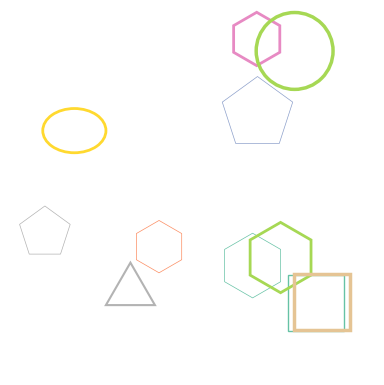[{"shape": "hexagon", "thickness": 0.5, "radius": 0.42, "center": [0.656, 0.31]}, {"shape": "square", "thickness": 1, "radius": 0.36, "center": [0.821, 0.213]}, {"shape": "hexagon", "thickness": 0.5, "radius": 0.34, "center": [0.413, 0.359]}, {"shape": "pentagon", "thickness": 0.5, "radius": 0.48, "center": [0.669, 0.705]}, {"shape": "hexagon", "thickness": 2, "radius": 0.35, "center": [0.667, 0.899]}, {"shape": "hexagon", "thickness": 2, "radius": 0.46, "center": [0.729, 0.331]}, {"shape": "circle", "thickness": 2.5, "radius": 0.5, "center": [0.765, 0.868]}, {"shape": "oval", "thickness": 2, "radius": 0.41, "center": [0.193, 0.661]}, {"shape": "square", "thickness": 2.5, "radius": 0.36, "center": [0.835, 0.215]}, {"shape": "pentagon", "thickness": 0.5, "radius": 0.35, "center": [0.117, 0.396]}, {"shape": "triangle", "thickness": 1.5, "radius": 0.37, "center": [0.339, 0.244]}]